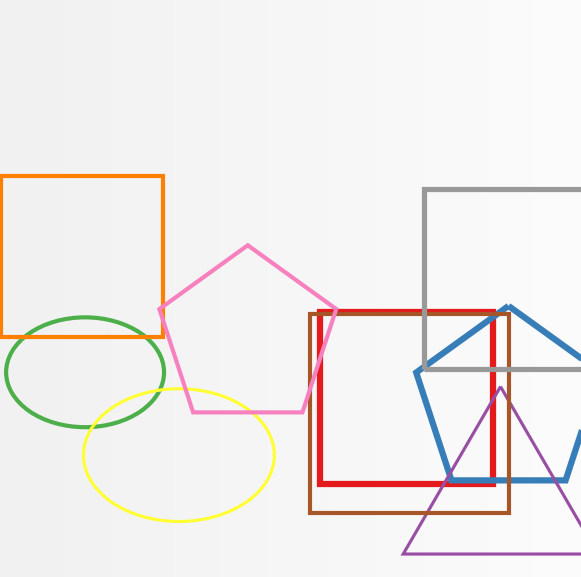[{"shape": "square", "thickness": 3, "radius": 0.74, "center": [0.699, 0.31]}, {"shape": "pentagon", "thickness": 3, "radius": 0.83, "center": [0.875, 0.302]}, {"shape": "oval", "thickness": 2, "radius": 0.68, "center": [0.146, 0.355]}, {"shape": "triangle", "thickness": 1.5, "radius": 0.97, "center": [0.861, 0.136]}, {"shape": "square", "thickness": 2, "radius": 0.7, "center": [0.141, 0.555]}, {"shape": "oval", "thickness": 1.5, "radius": 0.82, "center": [0.308, 0.211]}, {"shape": "square", "thickness": 2, "radius": 0.86, "center": [0.704, 0.283]}, {"shape": "pentagon", "thickness": 2, "radius": 0.8, "center": [0.426, 0.414]}, {"shape": "square", "thickness": 2.5, "radius": 0.78, "center": [0.886, 0.516]}]